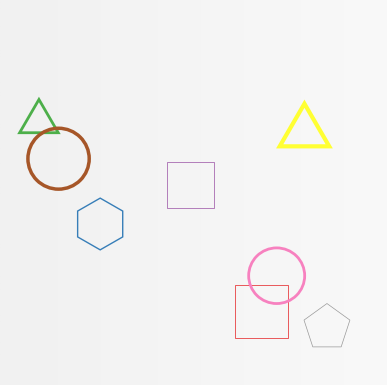[{"shape": "square", "thickness": 0.5, "radius": 0.34, "center": [0.674, 0.192]}, {"shape": "hexagon", "thickness": 1, "radius": 0.34, "center": [0.259, 0.418]}, {"shape": "triangle", "thickness": 2, "radius": 0.29, "center": [0.1, 0.684]}, {"shape": "square", "thickness": 0.5, "radius": 0.3, "center": [0.491, 0.52]}, {"shape": "triangle", "thickness": 3, "radius": 0.37, "center": [0.786, 0.657]}, {"shape": "circle", "thickness": 2.5, "radius": 0.4, "center": [0.151, 0.588]}, {"shape": "circle", "thickness": 2, "radius": 0.36, "center": [0.714, 0.284]}, {"shape": "pentagon", "thickness": 0.5, "radius": 0.31, "center": [0.844, 0.149]}]